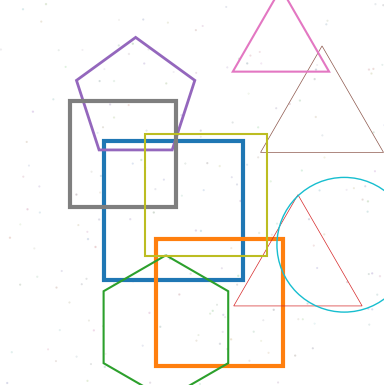[{"shape": "square", "thickness": 3, "radius": 0.9, "center": [0.451, 0.453]}, {"shape": "square", "thickness": 3, "radius": 0.83, "center": [0.571, 0.214]}, {"shape": "hexagon", "thickness": 1.5, "radius": 0.93, "center": [0.431, 0.15]}, {"shape": "triangle", "thickness": 0.5, "radius": 0.96, "center": [0.774, 0.302]}, {"shape": "pentagon", "thickness": 2, "radius": 0.81, "center": [0.352, 0.741]}, {"shape": "triangle", "thickness": 0.5, "radius": 0.92, "center": [0.836, 0.696]}, {"shape": "triangle", "thickness": 1.5, "radius": 0.72, "center": [0.73, 0.886]}, {"shape": "square", "thickness": 3, "radius": 0.69, "center": [0.32, 0.601]}, {"shape": "square", "thickness": 1.5, "radius": 0.79, "center": [0.535, 0.494]}, {"shape": "circle", "thickness": 1, "radius": 0.87, "center": [0.894, 0.364]}]